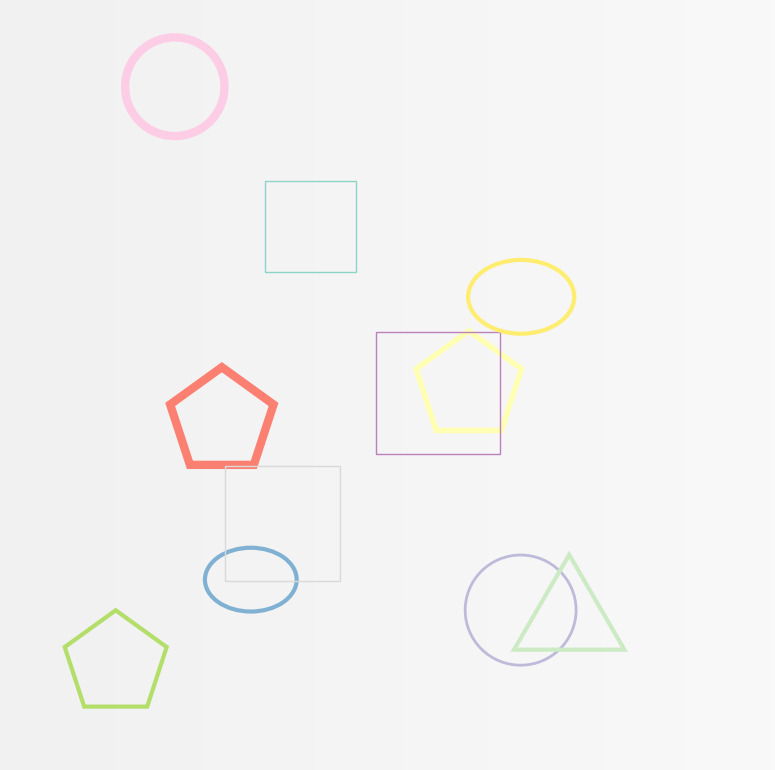[{"shape": "square", "thickness": 0.5, "radius": 0.29, "center": [0.401, 0.706]}, {"shape": "pentagon", "thickness": 2, "radius": 0.36, "center": [0.605, 0.499]}, {"shape": "circle", "thickness": 1, "radius": 0.36, "center": [0.672, 0.208]}, {"shape": "pentagon", "thickness": 3, "radius": 0.35, "center": [0.286, 0.453]}, {"shape": "oval", "thickness": 1.5, "radius": 0.3, "center": [0.324, 0.247]}, {"shape": "pentagon", "thickness": 1.5, "radius": 0.35, "center": [0.149, 0.138]}, {"shape": "circle", "thickness": 3, "radius": 0.32, "center": [0.226, 0.887]}, {"shape": "square", "thickness": 0.5, "radius": 0.37, "center": [0.365, 0.32]}, {"shape": "square", "thickness": 0.5, "radius": 0.4, "center": [0.565, 0.49]}, {"shape": "triangle", "thickness": 1.5, "radius": 0.41, "center": [0.734, 0.197]}, {"shape": "oval", "thickness": 1.5, "radius": 0.34, "center": [0.673, 0.615]}]